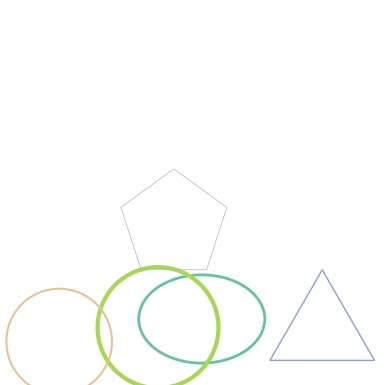[{"shape": "oval", "thickness": 2, "radius": 0.82, "center": [0.524, 0.171]}, {"shape": "triangle", "thickness": 1, "radius": 0.78, "center": [0.837, 0.142]}, {"shape": "circle", "thickness": 3, "radius": 0.79, "center": [0.41, 0.149]}, {"shape": "circle", "thickness": 1.5, "radius": 0.69, "center": [0.154, 0.113]}, {"shape": "pentagon", "thickness": 0.5, "radius": 0.72, "center": [0.452, 0.416]}]